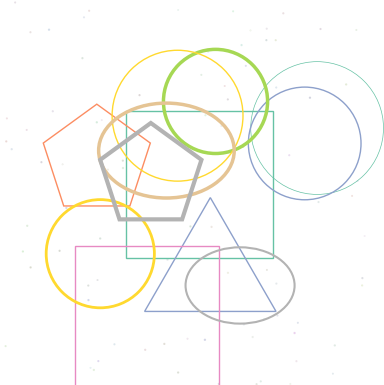[{"shape": "square", "thickness": 1, "radius": 0.95, "center": [0.519, 0.521]}, {"shape": "circle", "thickness": 0.5, "radius": 0.86, "center": [0.824, 0.667]}, {"shape": "pentagon", "thickness": 1, "radius": 0.73, "center": [0.251, 0.583]}, {"shape": "triangle", "thickness": 1, "radius": 0.99, "center": [0.546, 0.29]}, {"shape": "circle", "thickness": 1, "radius": 0.73, "center": [0.791, 0.627]}, {"shape": "square", "thickness": 1, "radius": 0.93, "center": [0.382, 0.175]}, {"shape": "circle", "thickness": 2.5, "radius": 0.68, "center": [0.56, 0.737]}, {"shape": "circle", "thickness": 2, "radius": 0.7, "center": [0.26, 0.341]}, {"shape": "circle", "thickness": 1, "radius": 0.85, "center": [0.461, 0.699]}, {"shape": "oval", "thickness": 2.5, "radius": 0.88, "center": [0.432, 0.609]}, {"shape": "oval", "thickness": 1.5, "radius": 0.71, "center": [0.624, 0.259]}, {"shape": "pentagon", "thickness": 3, "radius": 0.69, "center": [0.392, 0.542]}]